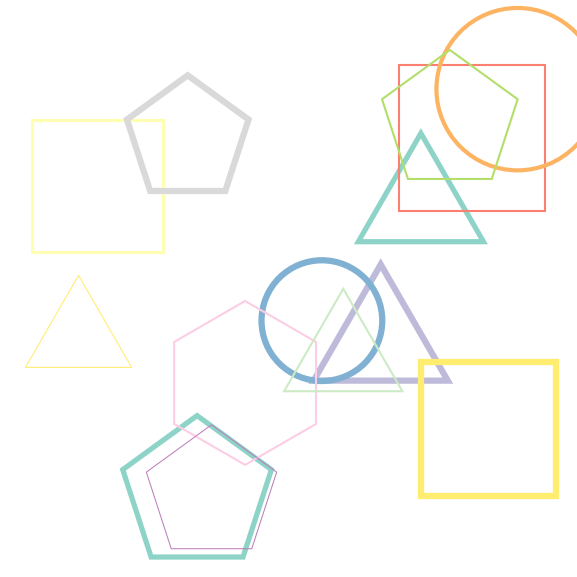[{"shape": "pentagon", "thickness": 2.5, "radius": 0.68, "center": [0.341, 0.144]}, {"shape": "triangle", "thickness": 2.5, "radius": 0.63, "center": [0.729, 0.643]}, {"shape": "square", "thickness": 1.5, "radius": 0.57, "center": [0.169, 0.677]}, {"shape": "triangle", "thickness": 3, "radius": 0.67, "center": [0.659, 0.407]}, {"shape": "square", "thickness": 1, "radius": 0.63, "center": [0.817, 0.761]}, {"shape": "circle", "thickness": 3, "radius": 0.52, "center": [0.557, 0.444]}, {"shape": "circle", "thickness": 2, "radius": 0.7, "center": [0.896, 0.845]}, {"shape": "pentagon", "thickness": 1, "radius": 0.62, "center": [0.779, 0.789]}, {"shape": "hexagon", "thickness": 1, "radius": 0.71, "center": [0.424, 0.336]}, {"shape": "pentagon", "thickness": 3, "radius": 0.55, "center": [0.325, 0.758]}, {"shape": "pentagon", "thickness": 0.5, "radius": 0.59, "center": [0.366, 0.145]}, {"shape": "triangle", "thickness": 1, "radius": 0.59, "center": [0.594, 0.381]}, {"shape": "triangle", "thickness": 0.5, "radius": 0.53, "center": [0.136, 0.416]}, {"shape": "square", "thickness": 3, "radius": 0.58, "center": [0.846, 0.257]}]